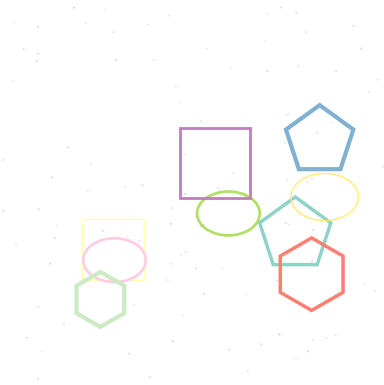[{"shape": "pentagon", "thickness": 2.5, "radius": 0.49, "center": [0.767, 0.391]}, {"shape": "square", "thickness": 1, "radius": 0.4, "center": [0.294, 0.353]}, {"shape": "hexagon", "thickness": 2.5, "radius": 0.47, "center": [0.809, 0.288]}, {"shape": "pentagon", "thickness": 3, "radius": 0.46, "center": [0.83, 0.635]}, {"shape": "oval", "thickness": 2, "radius": 0.41, "center": [0.593, 0.446]}, {"shape": "oval", "thickness": 2, "radius": 0.41, "center": [0.297, 0.324]}, {"shape": "square", "thickness": 2, "radius": 0.46, "center": [0.558, 0.576]}, {"shape": "hexagon", "thickness": 3, "radius": 0.36, "center": [0.261, 0.222]}, {"shape": "oval", "thickness": 1, "radius": 0.44, "center": [0.843, 0.488]}]